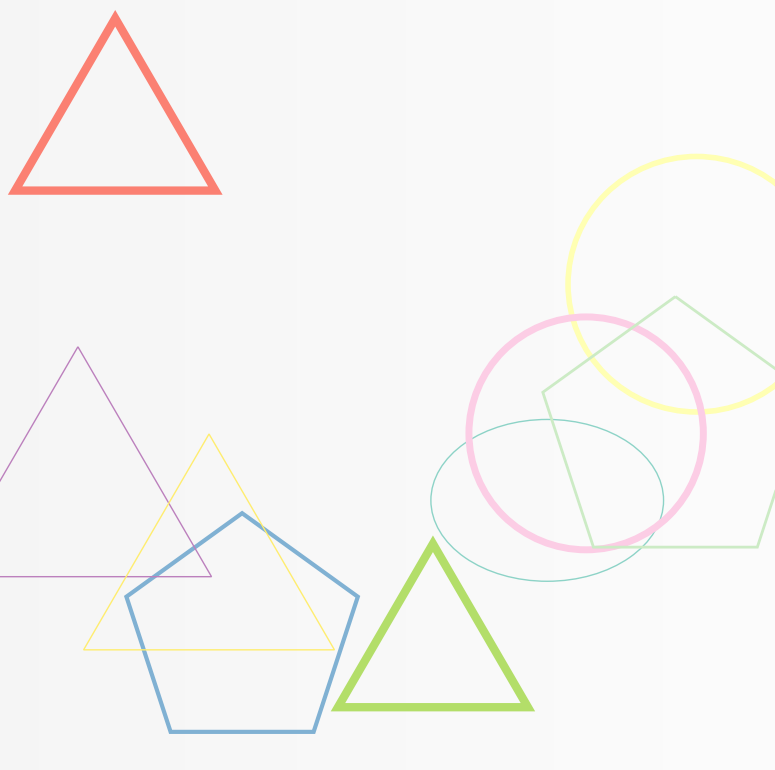[{"shape": "oval", "thickness": 0.5, "radius": 0.75, "center": [0.706, 0.35]}, {"shape": "circle", "thickness": 2, "radius": 0.83, "center": [0.899, 0.631]}, {"shape": "triangle", "thickness": 3, "radius": 0.75, "center": [0.149, 0.827]}, {"shape": "pentagon", "thickness": 1.5, "radius": 0.78, "center": [0.312, 0.177]}, {"shape": "triangle", "thickness": 3, "radius": 0.71, "center": [0.559, 0.152]}, {"shape": "circle", "thickness": 2.5, "radius": 0.76, "center": [0.756, 0.437]}, {"shape": "triangle", "thickness": 0.5, "radius": 1.0, "center": [0.101, 0.351]}, {"shape": "pentagon", "thickness": 1, "radius": 0.9, "center": [0.871, 0.435]}, {"shape": "triangle", "thickness": 0.5, "radius": 0.93, "center": [0.27, 0.249]}]